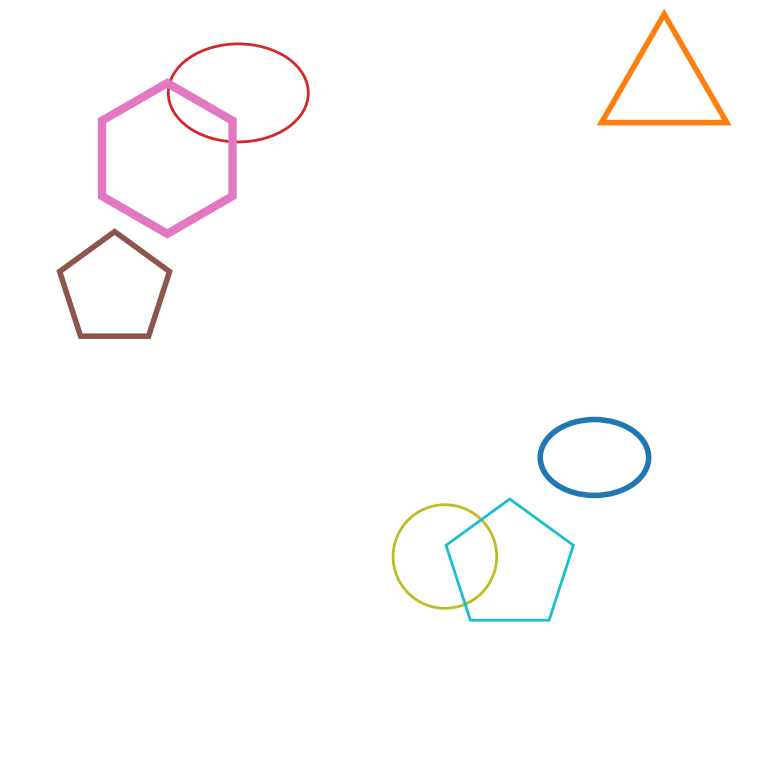[{"shape": "oval", "thickness": 2, "radius": 0.35, "center": [0.772, 0.406]}, {"shape": "triangle", "thickness": 2, "radius": 0.47, "center": [0.863, 0.888]}, {"shape": "oval", "thickness": 1, "radius": 0.45, "center": [0.309, 0.879]}, {"shape": "pentagon", "thickness": 2, "radius": 0.38, "center": [0.149, 0.624]}, {"shape": "hexagon", "thickness": 3, "radius": 0.49, "center": [0.217, 0.794]}, {"shape": "circle", "thickness": 1, "radius": 0.34, "center": [0.578, 0.277]}, {"shape": "pentagon", "thickness": 1, "radius": 0.43, "center": [0.662, 0.265]}]